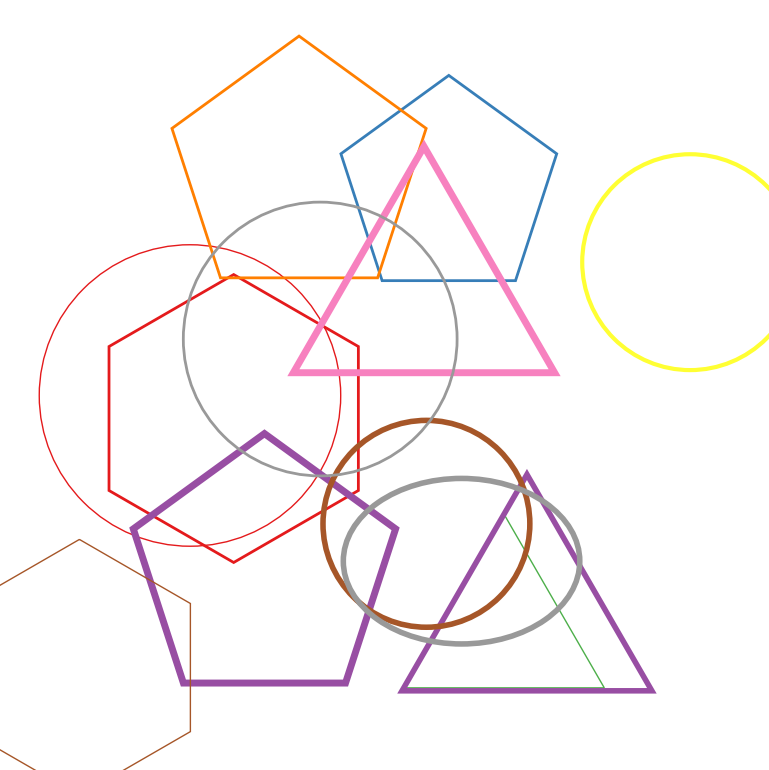[{"shape": "circle", "thickness": 0.5, "radius": 0.98, "center": [0.247, 0.486]}, {"shape": "hexagon", "thickness": 1, "radius": 0.93, "center": [0.303, 0.456]}, {"shape": "pentagon", "thickness": 1, "radius": 0.74, "center": [0.583, 0.755]}, {"shape": "triangle", "thickness": 0.5, "radius": 0.75, "center": [0.655, 0.182]}, {"shape": "triangle", "thickness": 2, "radius": 0.94, "center": [0.684, 0.197]}, {"shape": "pentagon", "thickness": 2.5, "radius": 0.9, "center": [0.343, 0.258]}, {"shape": "pentagon", "thickness": 1, "radius": 0.87, "center": [0.388, 0.78]}, {"shape": "circle", "thickness": 1.5, "radius": 0.7, "center": [0.896, 0.66]}, {"shape": "circle", "thickness": 2, "radius": 0.67, "center": [0.554, 0.32]}, {"shape": "hexagon", "thickness": 0.5, "radius": 0.83, "center": [0.103, 0.133]}, {"shape": "triangle", "thickness": 2.5, "radius": 0.98, "center": [0.551, 0.614]}, {"shape": "oval", "thickness": 2, "radius": 0.77, "center": [0.599, 0.271]}, {"shape": "circle", "thickness": 1, "radius": 0.89, "center": [0.416, 0.56]}]